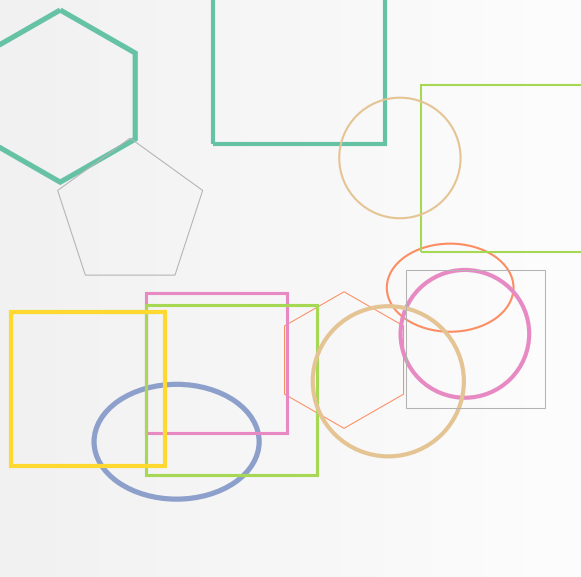[{"shape": "square", "thickness": 2, "radius": 0.74, "center": [0.514, 0.898]}, {"shape": "hexagon", "thickness": 2.5, "radius": 0.75, "center": [0.104, 0.833]}, {"shape": "oval", "thickness": 1, "radius": 0.54, "center": [0.774, 0.501]}, {"shape": "hexagon", "thickness": 0.5, "radius": 0.59, "center": [0.592, 0.376]}, {"shape": "oval", "thickness": 2.5, "radius": 0.71, "center": [0.304, 0.234]}, {"shape": "square", "thickness": 1.5, "radius": 0.61, "center": [0.372, 0.37]}, {"shape": "circle", "thickness": 2, "radius": 0.55, "center": [0.8, 0.421]}, {"shape": "square", "thickness": 1, "radius": 0.73, "center": [0.869, 0.707]}, {"shape": "square", "thickness": 1.5, "radius": 0.74, "center": [0.399, 0.324]}, {"shape": "square", "thickness": 2, "radius": 0.66, "center": [0.152, 0.326]}, {"shape": "circle", "thickness": 1, "radius": 0.52, "center": [0.688, 0.726]}, {"shape": "circle", "thickness": 2, "radius": 0.65, "center": [0.668, 0.339]}, {"shape": "square", "thickness": 0.5, "radius": 0.6, "center": [0.818, 0.412]}, {"shape": "pentagon", "thickness": 0.5, "radius": 0.66, "center": [0.224, 0.629]}]